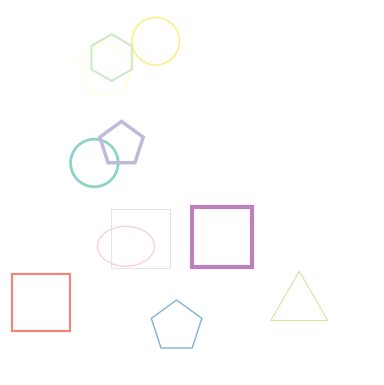[{"shape": "circle", "thickness": 2, "radius": 0.31, "center": [0.245, 0.577]}, {"shape": "pentagon", "thickness": 0.5, "radius": 0.38, "center": [0.276, 0.817]}, {"shape": "pentagon", "thickness": 2.5, "radius": 0.3, "center": [0.316, 0.625]}, {"shape": "square", "thickness": 1.5, "radius": 0.37, "center": [0.106, 0.214]}, {"shape": "pentagon", "thickness": 1, "radius": 0.34, "center": [0.459, 0.152]}, {"shape": "triangle", "thickness": 0.5, "radius": 0.43, "center": [0.777, 0.21]}, {"shape": "oval", "thickness": 1, "radius": 0.37, "center": [0.327, 0.36]}, {"shape": "square", "thickness": 0.5, "radius": 0.38, "center": [0.365, 0.38]}, {"shape": "square", "thickness": 3, "radius": 0.39, "center": [0.577, 0.384]}, {"shape": "hexagon", "thickness": 1.5, "radius": 0.3, "center": [0.29, 0.85]}, {"shape": "circle", "thickness": 1, "radius": 0.31, "center": [0.404, 0.893]}]